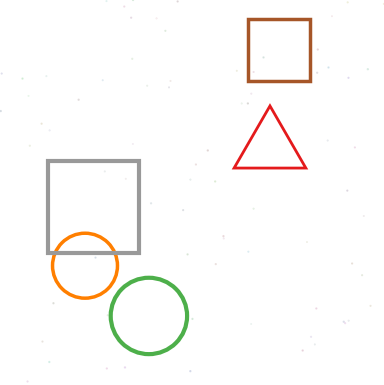[{"shape": "triangle", "thickness": 2, "radius": 0.54, "center": [0.701, 0.617]}, {"shape": "circle", "thickness": 3, "radius": 0.5, "center": [0.387, 0.179]}, {"shape": "circle", "thickness": 2.5, "radius": 0.42, "center": [0.221, 0.31]}, {"shape": "square", "thickness": 2.5, "radius": 0.4, "center": [0.725, 0.87]}, {"shape": "square", "thickness": 3, "radius": 0.6, "center": [0.243, 0.462]}]